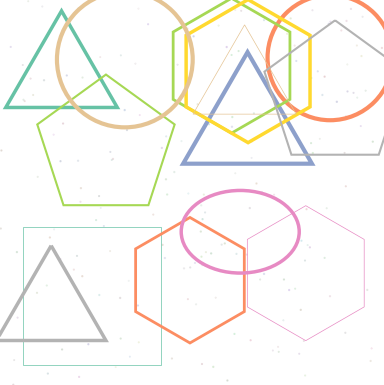[{"shape": "square", "thickness": 0.5, "radius": 0.9, "center": [0.239, 0.23]}, {"shape": "triangle", "thickness": 2.5, "radius": 0.84, "center": [0.16, 0.804]}, {"shape": "hexagon", "thickness": 2, "radius": 0.81, "center": [0.493, 0.272]}, {"shape": "circle", "thickness": 3, "radius": 0.81, "center": [0.857, 0.85]}, {"shape": "triangle", "thickness": 3, "radius": 0.97, "center": [0.643, 0.671]}, {"shape": "hexagon", "thickness": 0.5, "radius": 0.88, "center": [0.794, 0.29]}, {"shape": "oval", "thickness": 2.5, "radius": 0.77, "center": [0.624, 0.398]}, {"shape": "hexagon", "thickness": 2, "radius": 0.88, "center": [0.601, 0.829]}, {"shape": "pentagon", "thickness": 1.5, "radius": 0.94, "center": [0.275, 0.619]}, {"shape": "hexagon", "thickness": 2.5, "radius": 0.93, "center": [0.644, 0.815]}, {"shape": "circle", "thickness": 3, "radius": 0.88, "center": [0.324, 0.846]}, {"shape": "triangle", "thickness": 0.5, "radius": 0.77, "center": [0.635, 0.781]}, {"shape": "triangle", "thickness": 2.5, "radius": 0.82, "center": [0.133, 0.198]}, {"shape": "pentagon", "thickness": 1.5, "radius": 0.96, "center": [0.87, 0.754]}]